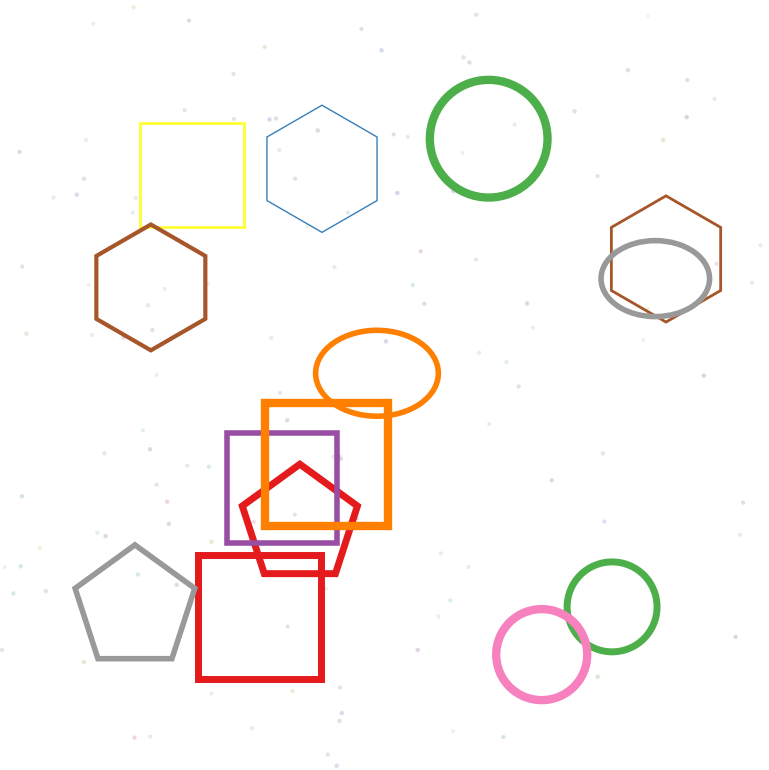[{"shape": "square", "thickness": 2.5, "radius": 0.4, "center": [0.337, 0.199]}, {"shape": "pentagon", "thickness": 2.5, "radius": 0.39, "center": [0.389, 0.319]}, {"shape": "hexagon", "thickness": 0.5, "radius": 0.41, "center": [0.418, 0.781]}, {"shape": "circle", "thickness": 3, "radius": 0.38, "center": [0.635, 0.82]}, {"shape": "circle", "thickness": 2.5, "radius": 0.29, "center": [0.795, 0.212]}, {"shape": "square", "thickness": 2, "radius": 0.36, "center": [0.366, 0.366]}, {"shape": "oval", "thickness": 2, "radius": 0.4, "center": [0.49, 0.515]}, {"shape": "square", "thickness": 3, "radius": 0.4, "center": [0.424, 0.397]}, {"shape": "square", "thickness": 1, "radius": 0.34, "center": [0.249, 0.772]}, {"shape": "hexagon", "thickness": 1, "radius": 0.41, "center": [0.865, 0.664]}, {"shape": "hexagon", "thickness": 1.5, "radius": 0.41, "center": [0.196, 0.627]}, {"shape": "circle", "thickness": 3, "radius": 0.3, "center": [0.704, 0.15]}, {"shape": "oval", "thickness": 2, "radius": 0.35, "center": [0.851, 0.638]}, {"shape": "pentagon", "thickness": 2, "radius": 0.41, "center": [0.175, 0.211]}]